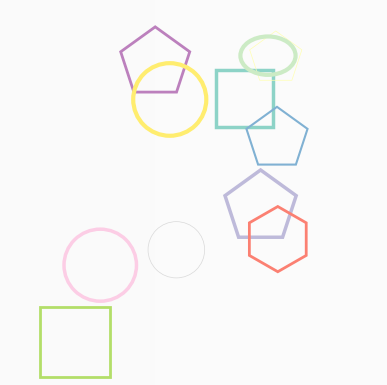[{"shape": "square", "thickness": 2.5, "radius": 0.37, "center": [0.632, 0.744]}, {"shape": "pentagon", "thickness": 0.5, "radius": 0.35, "center": [0.712, 0.849]}, {"shape": "pentagon", "thickness": 2.5, "radius": 0.48, "center": [0.673, 0.462]}, {"shape": "hexagon", "thickness": 2, "radius": 0.42, "center": [0.717, 0.379]}, {"shape": "pentagon", "thickness": 1.5, "radius": 0.41, "center": [0.715, 0.64]}, {"shape": "square", "thickness": 2, "radius": 0.46, "center": [0.194, 0.111]}, {"shape": "circle", "thickness": 2.5, "radius": 0.47, "center": [0.259, 0.311]}, {"shape": "circle", "thickness": 0.5, "radius": 0.37, "center": [0.455, 0.351]}, {"shape": "pentagon", "thickness": 2, "radius": 0.47, "center": [0.401, 0.837]}, {"shape": "oval", "thickness": 3, "radius": 0.36, "center": [0.692, 0.855]}, {"shape": "circle", "thickness": 3, "radius": 0.47, "center": [0.438, 0.742]}]